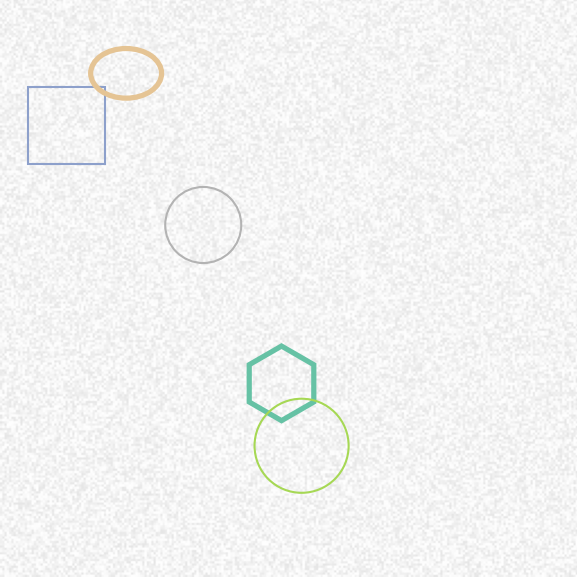[{"shape": "hexagon", "thickness": 2.5, "radius": 0.32, "center": [0.487, 0.335]}, {"shape": "square", "thickness": 1, "radius": 0.33, "center": [0.116, 0.782]}, {"shape": "circle", "thickness": 1, "radius": 0.41, "center": [0.522, 0.227]}, {"shape": "oval", "thickness": 2.5, "radius": 0.31, "center": [0.218, 0.872]}, {"shape": "circle", "thickness": 1, "radius": 0.33, "center": [0.352, 0.61]}]